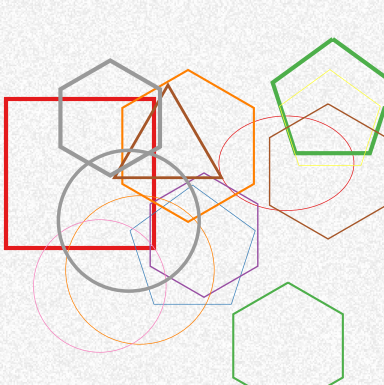[{"shape": "square", "thickness": 3, "radius": 0.96, "center": [0.208, 0.549]}, {"shape": "oval", "thickness": 0.5, "radius": 0.88, "center": [0.744, 0.576]}, {"shape": "pentagon", "thickness": 0.5, "radius": 0.86, "center": [0.5, 0.348]}, {"shape": "hexagon", "thickness": 1.5, "radius": 0.82, "center": [0.748, 0.102]}, {"shape": "pentagon", "thickness": 3, "radius": 0.82, "center": [0.864, 0.735]}, {"shape": "hexagon", "thickness": 1, "radius": 0.81, "center": [0.53, 0.389]}, {"shape": "hexagon", "thickness": 1.5, "radius": 0.99, "center": [0.489, 0.621]}, {"shape": "circle", "thickness": 0.5, "radius": 0.96, "center": [0.363, 0.299]}, {"shape": "pentagon", "thickness": 0.5, "radius": 0.69, "center": [0.857, 0.682]}, {"shape": "triangle", "thickness": 2, "radius": 0.8, "center": [0.436, 0.619]}, {"shape": "hexagon", "thickness": 1, "radius": 0.88, "center": [0.852, 0.555]}, {"shape": "circle", "thickness": 0.5, "radius": 0.86, "center": [0.259, 0.257]}, {"shape": "circle", "thickness": 2.5, "radius": 0.91, "center": [0.335, 0.427]}, {"shape": "hexagon", "thickness": 3, "radius": 0.75, "center": [0.286, 0.694]}]